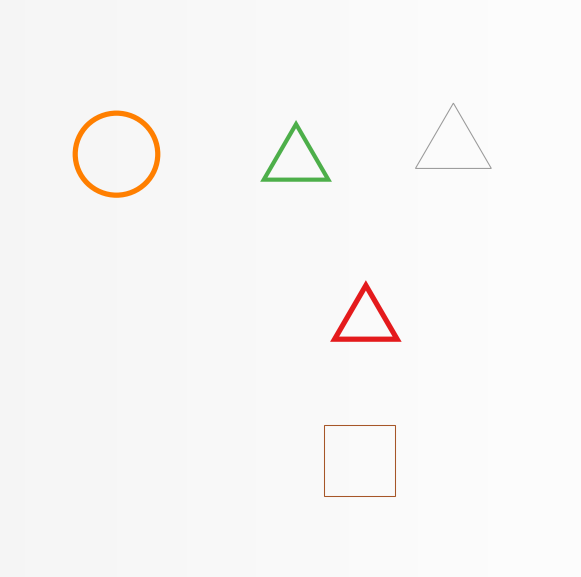[{"shape": "triangle", "thickness": 2.5, "radius": 0.31, "center": [0.629, 0.443]}, {"shape": "triangle", "thickness": 2, "radius": 0.32, "center": [0.509, 0.72]}, {"shape": "circle", "thickness": 2.5, "radius": 0.36, "center": [0.2, 0.732]}, {"shape": "square", "thickness": 0.5, "radius": 0.31, "center": [0.619, 0.201]}, {"shape": "triangle", "thickness": 0.5, "radius": 0.38, "center": [0.78, 0.745]}]